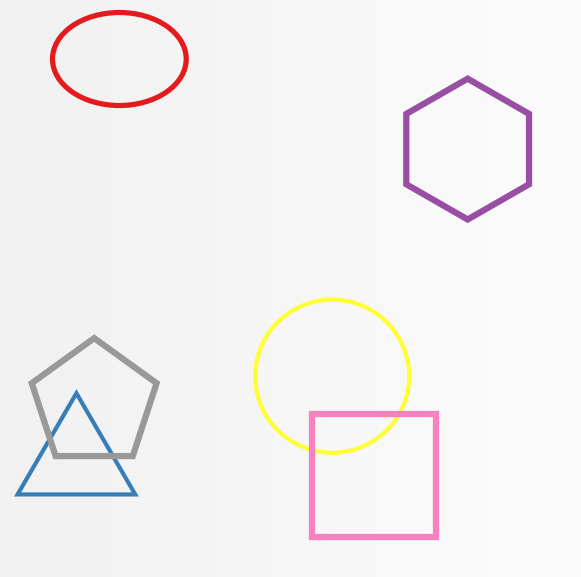[{"shape": "oval", "thickness": 2.5, "radius": 0.58, "center": [0.205, 0.897]}, {"shape": "triangle", "thickness": 2, "radius": 0.58, "center": [0.131, 0.201]}, {"shape": "hexagon", "thickness": 3, "radius": 0.61, "center": [0.805, 0.741]}, {"shape": "circle", "thickness": 2, "radius": 0.66, "center": [0.572, 0.348]}, {"shape": "square", "thickness": 3, "radius": 0.53, "center": [0.643, 0.176]}, {"shape": "pentagon", "thickness": 3, "radius": 0.56, "center": [0.162, 0.301]}]